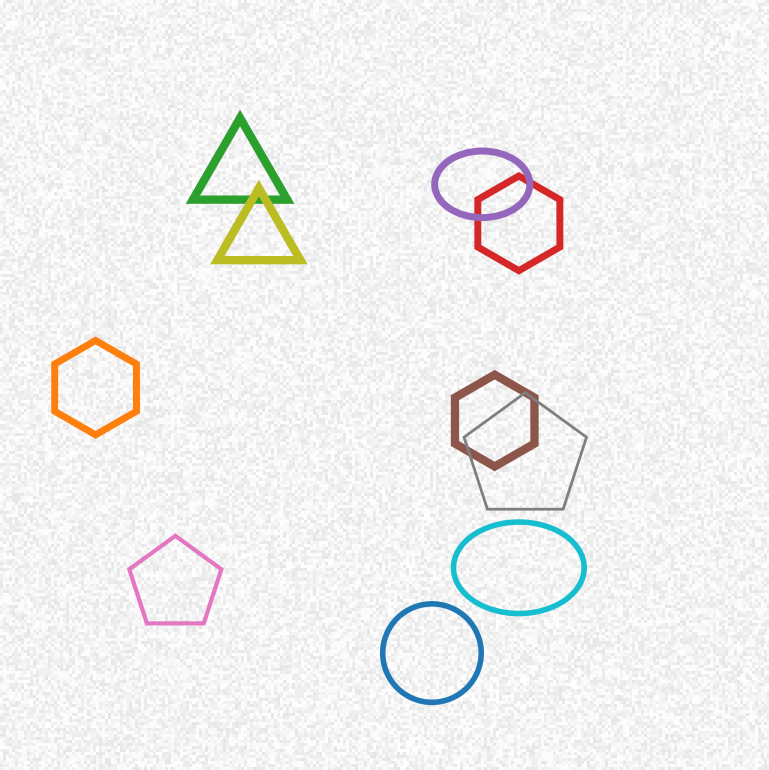[{"shape": "circle", "thickness": 2, "radius": 0.32, "center": [0.561, 0.152]}, {"shape": "hexagon", "thickness": 2.5, "radius": 0.31, "center": [0.124, 0.497]}, {"shape": "triangle", "thickness": 3, "radius": 0.35, "center": [0.312, 0.776]}, {"shape": "hexagon", "thickness": 2.5, "radius": 0.31, "center": [0.674, 0.71]}, {"shape": "oval", "thickness": 2.5, "radius": 0.31, "center": [0.626, 0.761]}, {"shape": "hexagon", "thickness": 3, "radius": 0.3, "center": [0.642, 0.454]}, {"shape": "pentagon", "thickness": 1.5, "radius": 0.31, "center": [0.228, 0.241]}, {"shape": "pentagon", "thickness": 1, "radius": 0.42, "center": [0.682, 0.406]}, {"shape": "triangle", "thickness": 3, "radius": 0.31, "center": [0.336, 0.693]}, {"shape": "oval", "thickness": 2, "radius": 0.42, "center": [0.674, 0.263]}]